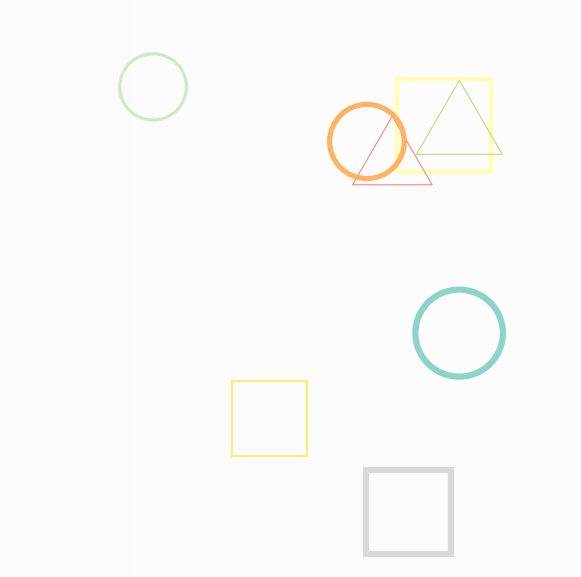[{"shape": "circle", "thickness": 3, "radius": 0.38, "center": [0.79, 0.422]}, {"shape": "square", "thickness": 2, "radius": 0.4, "center": [0.764, 0.782]}, {"shape": "triangle", "thickness": 0.5, "radius": 0.4, "center": [0.675, 0.719]}, {"shape": "circle", "thickness": 2.5, "radius": 0.32, "center": [0.631, 0.754]}, {"shape": "triangle", "thickness": 0.5, "radius": 0.43, "center": [0.79, 0.775]}, {"shape": "square", "thickness": 3, "radius": 0.36, "center": [0.703, 0.112]}, {"shape": "circle", "thickness": 1.5, "radius": 0.29, "center": [0.263, 0.849]}, {"shape": "square", "thickness": 1, "radius": 0.33, "center": [0.464, 0.274]}]